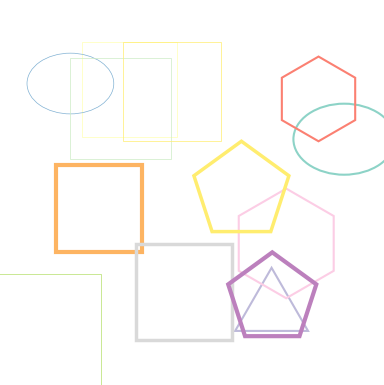[{"shape": "oval", "thickness": 1.5, "radius": 0.66, "center": [0.894, 0.638]}, {"shape": "square", "thickness": 0.5, "radius": 0.62, "center": [0.336, 0.769]}, {"shape": "triangle", "thickness": 1.5, "radius": 0.55, "center": [0.705, 0.195]}, {"shape": "hexagon", "thickness": 1.5, "radius": 0.55, "center": [0.827, 0.743]}, {"shape": "oval", "thickness": 0.5, "radius": 0.56, "center": [0.183, 0.783]}, {"shape": "square", "thickness": 3, "radius": 0.56, "center": [0.257, 0.458]}, {"shape": "square", "thickness": 0.5, "radius": 0.74, "center": [0.115, 0.14]}, {"shape": "hexagon", "thickness": 1.5, "radius": 0.71, "center": [0.743, 0.368]}, {"shape": "square", "thickness": 2.5, "radius": 0.62, "center": [0.479, 0.242]}, {"shape": "pentagon", "thickness": 3, "radius": 0.6, "center": [0.707, 0.224]}, {"shape": "square", "thickness": 0.5, "radius": 0.66, "center": [0.314, 0.717]}, {"shape": "pentagon", "thickness": 2.5, "radius": 0.65, "center": [0.627, 0.503]}, {"shape": "square", "thickness": 0.5, "radius": 0.64, "center": [0.447, 0.762]}]